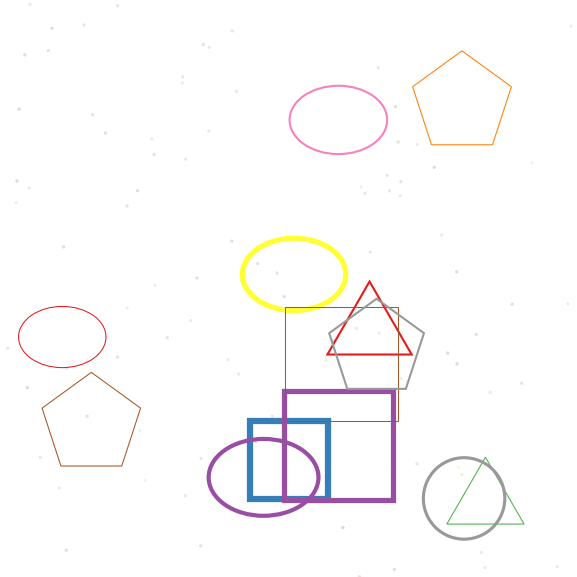[{"shape": "triangle", "thickness": 1, "radius": 0.42, "center": [0.64, 0.427]}, {"shape": "oval", "thickness": 0.5, "radius": 0.38, "center": [0.108, 0.416]}, {"shape": "square", "thickness": 3, "radius": 0.34, "center": [0.5, 0.203]}, {"shape": "triangle", "thickness": 0.5, "radius": 0.39, "center": [0.841, 0.13]}, {"shape": "square", "thickness": 2.5, "radius": 0.47, "center": [0.586, 0.227]}, {"shape": "oval", "thickness": 2, "radius": 0.48, "center": [0.456, 0.173]}, {"shape": "pentagon", "thickness": 0.5, "radius": 0.45, "center": [0.8, 0.821]}, {"shape": "oval", "thickness": 2.5, "radius": 0.45, "center": [0.509, 0.524]}, {"shape": "pentagon", "thickness": 0.5, "radius": 0.45, "center": [0.158, 0.265]}, {"shape": "square", "thickness": 0.5, "radius": 0.49, "center": [0.591, 0.369]}, {"shape": "oval", "thickness": 1, "radius": 0.42, "center": [0.586, 0.791]}, {"shape": "circle", "thickness": 1.5, "radius": 0.35, "center": [0.804, 0.136]}, {"shape": "pentagon", "thickness": 1, "radius": 0.43, "center": [0.652, 0.396]}]